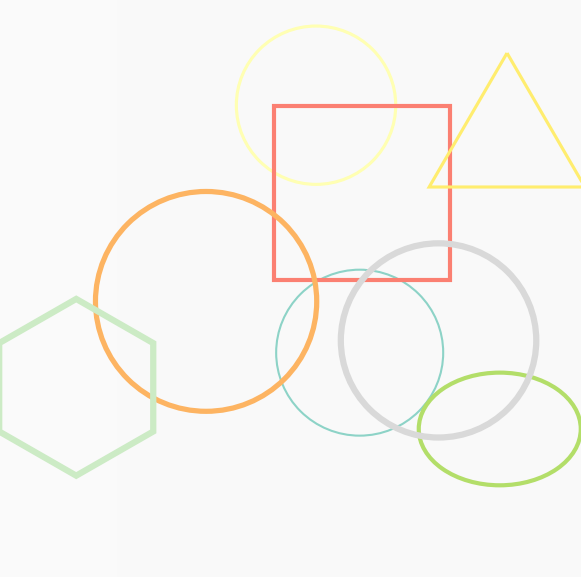[{"shape": "circle", "thickness": 1, "radius": 0.72, "center": [0.619, 0.388]}, {"shape": "circle", "thickness": 1.5, "radius": 0.69, "center": [0.544, 0.817]}, {"shape": "square", "thickness": 2, "radius": 0.75, "center": [0.623, 0.665]}, {"shape": "circle", "thickness": 2.5, "radius": 0.95, "center": [0.355, 0.477]}, {"shape": "oval", "thickness": 2, "radius": 0.7, "center": [0.86, 0.256]}, {"shape": "circle", "thickness": 3, "radius": 0.84, "center": [0.754, 0.41]}, {"shape": "hexagon", "thickness": 3, "radius": 0.77, "center": [0.131, 0.328]}, {"shape": "triangle", "thickness": 1.5, "radius": 0.77, "center": [0.872, 0.753]}]